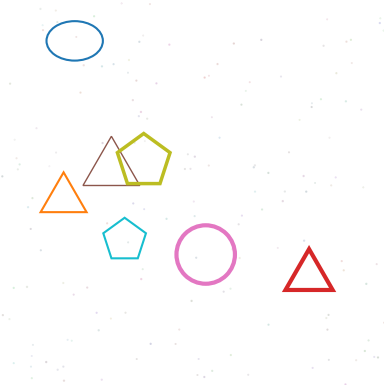[{"shape": "oval", "thickness": 1.5, "radius": 0.37, "center": [0.194, 0.894]}, {"shape": "triangle", "thickness": 1.5, "radius": 0.34, "center": [0.165, 0.483]}, {"shape": "triangle", "thickness": 3, "radius": 0.35, "center": [0.803, 0.282]}, {"shape": "triangle", "thickness": 1, "radius": 0.43, "center": [0.289, 0.561]}, {"shape": "circle", "thickness": 3, "radius": 0.38, "center": [0.534, 0.339]}, {"shape": "pentagon", "thickness": 2.5, "radius": 0.36, "center": [0.373, 0.581]}, {"shape": "pentagon", "thickness": 1.5, "radius": 0.29, "center": [0.324, 0.376]}]